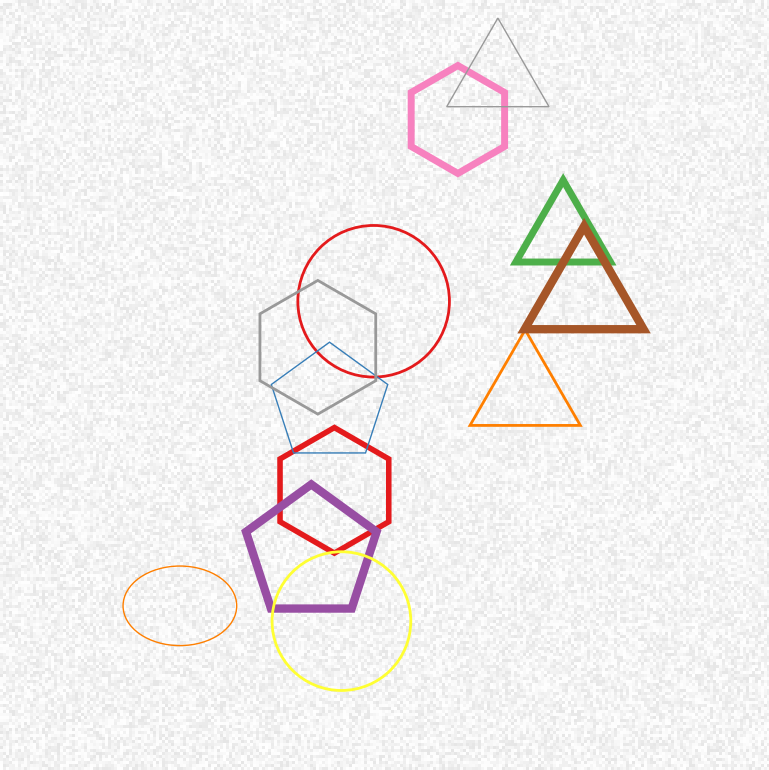[{"shape": "hexagon", "thickness": 2, "radius": 0.41, "center": [0.434, 0.363]}, {"shape": "circle", "thickness": 1, "radius": 0.49, "center": [0.485, 0.609]}, {"shape": "pentagon", "thickness": 0.5, "radius": 0.4, "center": [0.428, 0.476]}, {"shape": "triangle", "thickness": 2.5, "radius": 0.35, "center": [0.731, 0.695]}, {"shape": "pentagon", "thickness": 3, "radius": 0.45, "center": [0.404, 0.282]}, {"shape": "oval", "thickness": 0.5, "radius": 0.37, "center": [0.234, 0.213]}, {"shape": "triangle", "thickness": 1, "radius": 0.41, "center": [0.682, 0.489]}, {"shape": "circle", "thickness": 1, "radius": 0.45, "center": [0.443, 0.193]}, {"shape": "triangle", "thickness": 3, "radius": 0.45, "center": [0.759, 0.617]}, {"shape": "hexagon", "thickness": 2.5, "radius": 0.35, "center": [0.595, 0.845]}, {"shape": "hexagon", "thickness": 1, "radius": 0.43, "center": [0.413, 0.549]}, {"shape": "triangle", "thickness": 0.5, "radius": 0.38, "center": [0.647, 0.9]}]